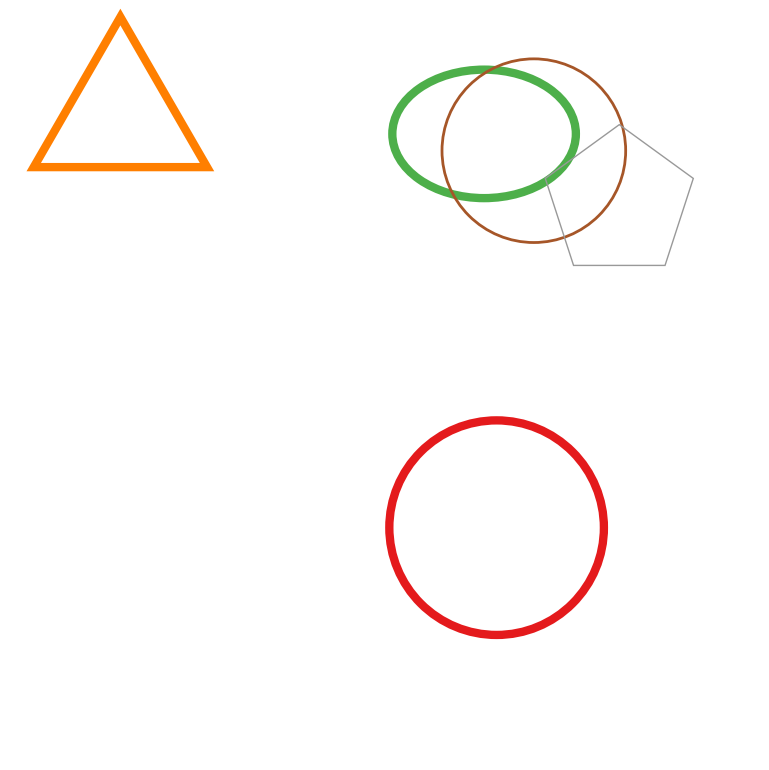[{"shape": "circle", "thickness": 3, "radius": 0.7, "center": [0.645, 0.315]}, {"shape": "oval", "thickness": 3, "radius": 0.6, "center": [0.629, 0.826]}, {"shape": "triangle", "thickness": 3, "radius": 0.65, "center": [0.156, 0.848]}, {"shape": "circle", "thickness": 1, "radius": 0.6, "center": [0.693, 0.804]}, {"shape": "pentagon", "thickness": 0.5, "radius": 0.51, "center": [0.804, 0.737]}]